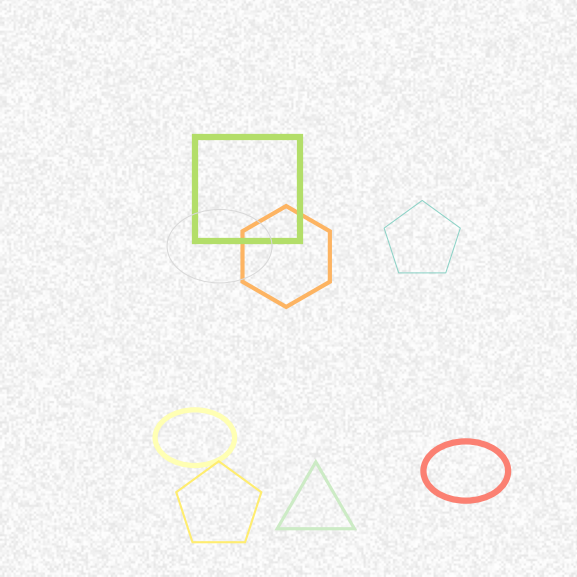[{"shape": "pentagon", "thickness": 0.5, "radius": 0.35, "center": [0.731, 0.583]}, {"shape": "oval", "thickness": 2.5, "radius": 0.34, "center": [0.337, 0.241]}, {"shape": "oval", "thickness": 3, "radius": 0.37, "center": [0.807, 0.184]}, {"shape": "hexagon", "thickness": 2, "radius": 0.44, "center": [0.496, 0.555]}, {"shape": "square", "thickness": 3, "radius": 0.45, "center": [0.429, 0.672]}, {"shape": "oval", "thickness": 0.5, "radius": 0.45, "center": [0.38, 0.573]}, {"shape": "triangle", "thickness": 1.5, "radius": 0.39, "center": [0.547, 0.122]}, {"shape": "pentagon", "thickness": 1, "radius": 0.39, "center": [0.379, 0.123]}]